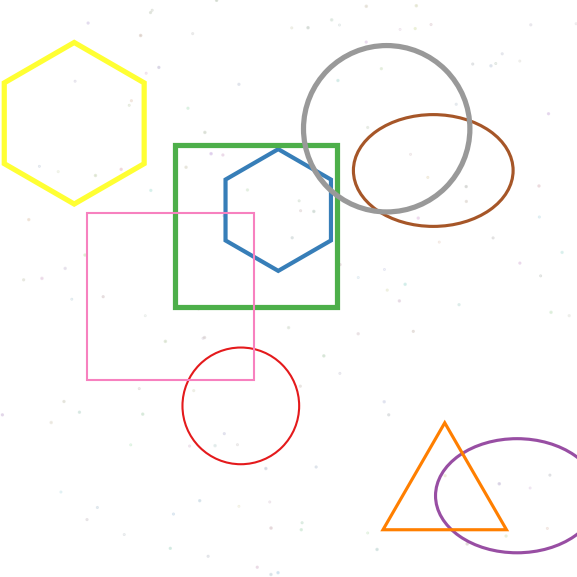[{"shape": "circle", "thickness": 1, "radius": 0.51, "center": [0.417, 0.296]}, {"shape": "hexagon", "thickness": 2, "radius": 0.53, "center": [0.482, 0.635]}, {"shape": "square", "thickness": 2.5, "radius": 0.7, "center": [0.444, 0.609]}, {"shape": "oval", "thickness": 1.5, "radius": 0.71, "center": [0.895, 0.141]}, {"shape": "triangle", "thickness": 1.5, "radius": 0.62, "center": [0.77, 0.144]}, {"shape": "hexagon", "thickness": 2.5, "radius": 0.7, "center": [0.129, 0.786]}, {"shape": "oval", "thickness": 1.5, "radius": 0.69, "center": [0.75, 0.704]}, {"shape": "square", "thickness": 1, "radius": 0.72, "center": [0.295, 0.485]}, {"shape": "circle", "thickness": 2.5, "radius": 0.72, "center": [0.67, 0.776]}]